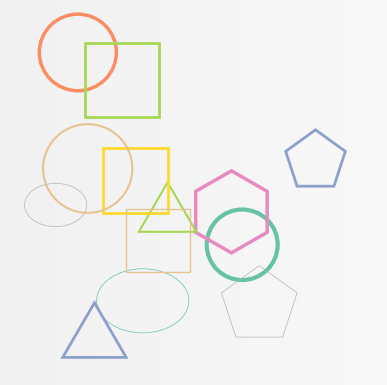[{"shape": "circle", "thickness": 3, "radius": 0.46, "center": [0.625, 0.364]}, {"shape": "oval", "thickness": 0.5, "radius": 0.59, "center": [0.368, 0.219]}, {"shape": "circle", "thickness": 2.5, "radius": 0.5, "center": [0.201, 0.864]}, {"shape": "pentagon", "thickness": 2, "radius": 0.4, "center": [0.814, 0.582]}, {"shape": "triangle", "thickness": 2, "radius": 0.47, "center": [0.244, 0.119]}, {"shape": "hexagon", "thickness": 2.5, "radius": 0.53, "center": [0.597, 0.45]}, {"shape": "square", "thickness": 2, "radius": 0.48, "center": [0.315, 0.791]}, {"shape": "triangle", "thickness": 1.5, "radius": 0.43, "center": [0.433, 0.441]}, {"shape": "square", "thickness": 2, "radius": 0.42, "center": [0.35, 0.531]}, {"shape": "square", "thickness": 1, "radius": 0.41, "center": [0.409, 0.375]}, {"shape": "circle", "thickness": 1.5, "radius": 0.58, "center": [0.226, 0.562]}, {"shape": "pentagon", "thickness": 0.5, "radius": 0.51, "center": [0.669, 0.208]}, {"shape": "oval", "thickness": 0.5, "radius": 0.4, "center": [0.144, 0.468]}]